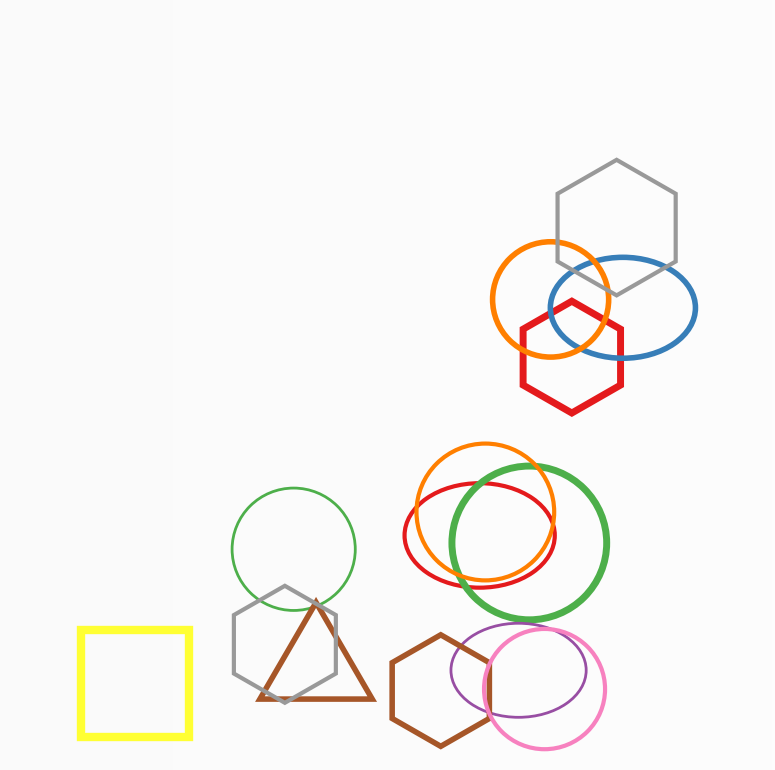[{"shape": "hexagon", "thickness": 2.5, "radius": 0.36, "center": [0.738, 0.536]}, {"shape": "oval", "thickness": 1.5, "radius": 0.48, "center": [0.619, 0.305]}, {"shape": "oval", "thickness": 2, "radius": 0.47, "center": [0.804, 0.6]}, {"shape": "circle", "thickness": 2.5, "radius": 0.5, "center": [0.683, 0.295]}, {"shape": "circle", "thickness": 1, "radius": 0.4, "center": [0.379, 0.287]}, {"shape": "oval", "thickness": 1, "radius": 0.44, "center": [0.669, 0.129]}, {"shape": "circle", "thickness": 2, "radius": 0.37, "center": [0.71, 0.611]}, {"shape": "circle", "thickness": 1.5, "radius": 0.44, "center": [0.626, 0.335]}, {"shape": "square", "thickness": 3, "radius": 0.35, "center": [0.175, 0.112]}, {"shape": "hexagon", "thickness": 2, "radius": 0.36, "center": [0.569, 0.103]}, {"shape": "triangle", "thickness": 2, "radius": 0.42, "center": [0.408, 0.134]}, {"shape": "circle", "thickness": 1.5, "radius": 0.39, "center": [0.703, 0.105]}, {"shape": "hexagon", "thickness": 1.5, "radius": 0.38, "center": [0.368, 0.163]}, {"shape": "hexagon", "thickness": 1.5, "radius": 0.44, "center": [0.796, 0.704]}]